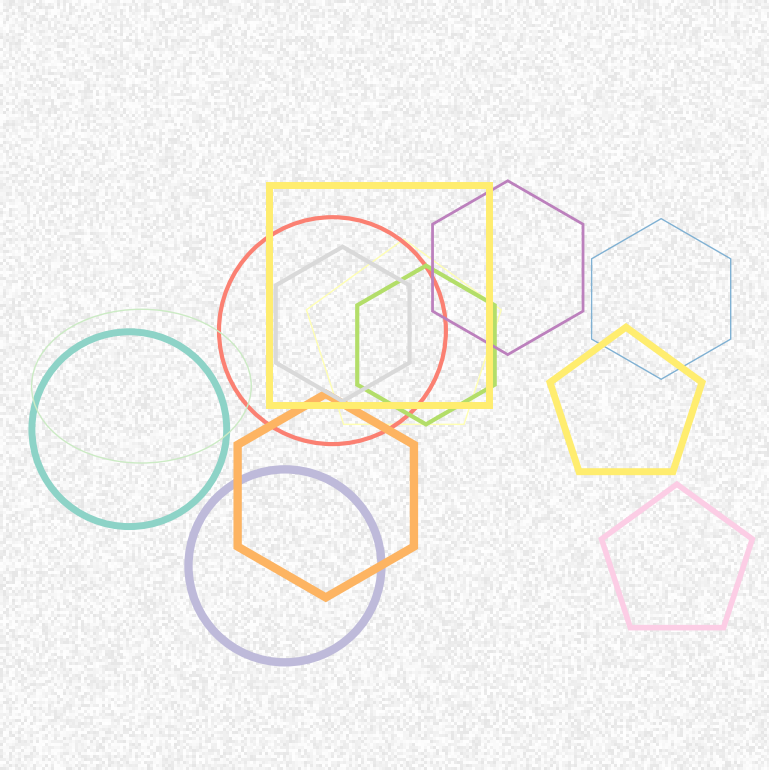[{"shape": "circle", "thickness": 2.5, "radius": 0.63, "center": [0.168, 0.443]}, {"shape": "pentagon", "thickness": 0.5, "radius": 0.66, "center": [0.524, 0.556]}, {"shape": "circle", "thickness": 3, "radius": 0.63, "center": [0.37, 0.265]}, {"shape": "circle", "thickness": 1.5, "radius": 0.74, "center": [0.432, 0.571]}, {"shape": "hexagon", "thickness": 0.5, "radius": 0.52, "center": [0.859, 0.612]}, {"shape": "hexagon", "thickness": 3, "radius": 0.66, "center": [0.423, 0.356]}, {"shape": "hexagon", "thickness": 1.5, "radius": 0.52, "center": [0.553, 0.552]}, {"shape": "pentagon", "thickness": 2, "radius": 0.51, "center": [0.879, 0.268]}, {"shape": "hexagon", "thickness": 1.5, "radius": 0.5, "center": [0.445, 0.579]}, {"shape": "hexagon", "thickness": 1, "radius": 0.56, "center": [0.659, 0.652]}, {"shape": "oval", "thickness": 0.5, "radius": 0.71, "center": [0.184, 0.499]}, {"shape": "pentagon", "thickness": 2.5, "radius": 0.52, "center": [0.813, 0.471]}, {"shape": "square", "thickness": 2.5, "radius": 0.71, "center": [0.492, 0.618]}]